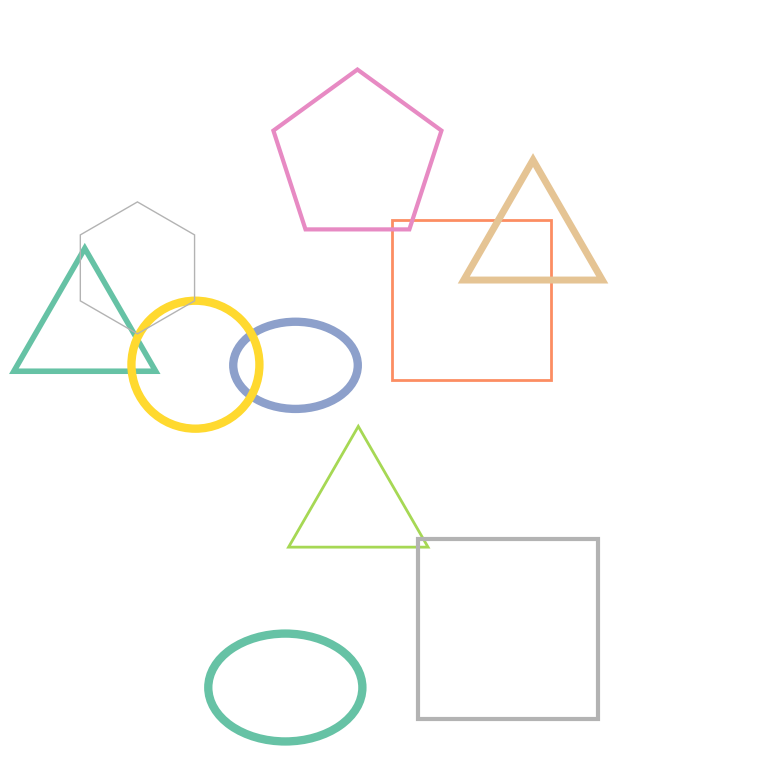[{"shape": "oval", "thickness": 3, "radius": 0.5, "center": [0.371, 0.107]}, {"shape": "triangle", "thickness": 2, "radius": 0.53, "center": [0.11, 0.571]}, {"shape": "square", "thickness": 1, "radius": 0.52, "center": [0.612, 0.611]}, {"shape": "oval", "thickness": 3, "radius": 0.4, "center": [0.384, 0.526]}, {"shape": "pentagon", "thickness": 1.5, "radius": 0.57, "center": [0.464, 0.795]}, {"shape": "triangle", "thickness": 1, "radius": 0.52, "center": [0.465, 0.342]}, {"shape": "circle", "thickness": 3, "radius": 0.42, "center": [0.254, 0.526]}, {"shape": "triangle", "thickness": 2.5, "radius": 0.52, "center": [0.692, 0.688]}, {"shape": "square", "thickness": 1.5, "radius": 0.58, "center": [0.66, 0.183]}, {"shape": "hexagon", "thickness": 0.5, "radius": 0.43, "center": [0.178, 0.652]}]